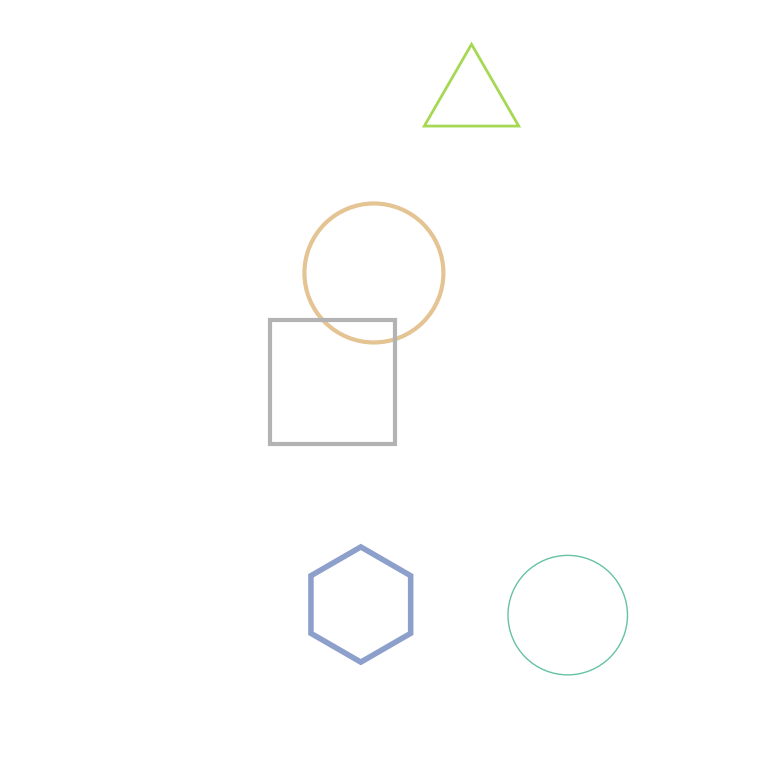[{"shape": "circle", "thickness": 0.5, "radius": 0.39, "center": [0.737, 0.201]}, {"shape": "hexagon", "thickness": 2, "radius": 0.37, "center": [0.469, 0.215]}, {"shape": "triangle", "thickness": 1, "radius": 0.35, "center": [0.612, 0.872]}, {"shape": "circle", "thickness": 1.5, "radius": 0.45, "center": [0.486, 0.645]}, {"shape": "square", "thickness": 1.5, "radius": 0.4, "center": [0.432, 0.504]}]